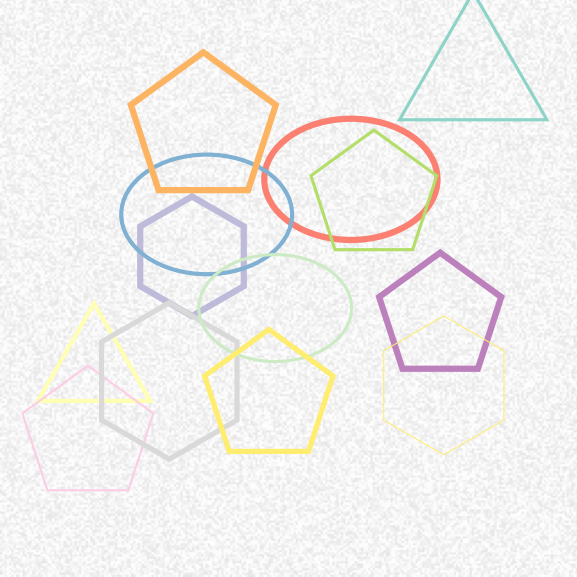[{"shape": "triangle", "thickness": 1.5, "radius": 0.74, "center": [0.819, 0.865]}, {"shape": "triangle", "thickness": 2, "radius": 0.56, "center": [0.163, 0.361]}, {"shape": "hexagon", "thickness": 3, "radius": 0.52, "center": [0.332, 0.555]}, {"shape": "oval", "thickness": 3, "radius": 0.75, "center": [0.608, 0.689]}, {"shape": "oval", "thickness": 2, "radius": 0.74, "center": [0.358, 0.628]}, {"shape": "pentagon", "thickness": 3, "radius": 0.66, "center": [0.352, 0.777]}, {"shape": "pentagon", "thickness": 1.5, "radius": 0.57, "center": [0.647, 0.659]}, {"shape": "pentagon", "thickness": 1, "radius": 0.6, "center": [0.152, 0.247]}, {"shape": "hexagon", "thickness": 2.5, "radius": 0.68, "center": [0.293, 0.339]}, {"shape": "pentagon", "thickness": 3, "radius": 0.56, "center": [0.762, 0.451]}, {"shape": "oval", "thickness": 1.5, "radius": 0.66, "center": [0.477, 0.466]}, {"shape": "hexagon", "thickness": 0.5, "radius": 0.6, "center": [0.769, 0.332]}, {"shape": "pentagon", "thickness": 2.5, "radius": 0.58, "center": [0.466, 0.312]}]